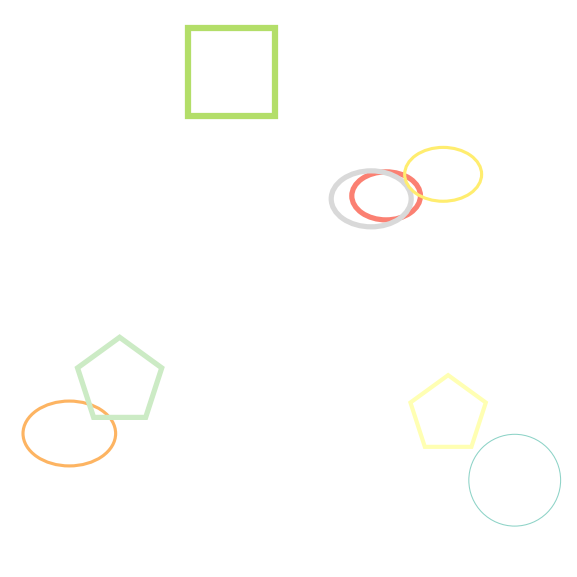[{"shape": "circle", "thickness": 0.5, "radius": 0.4, "center": [0.891, 0.168]}, {"shape": "pentagon", "thickness": 2, "radius": 0.34, "center": [0.776, 0.281]}, {"shape": "oval", "thickness": 2.5, "radius": 0.3, "center": [0.669, 0.66]}, {"shape": "oval", "thickness": 1.5, "radius": 0.4, "center": [0.12, 0.248]}, {"shape": "square", "thickness": 3, "radius": 0.38, "center": [0.401, 0.874]}, {"shape": "oval", "thickness": 2.5, "radius": 0.35, "center": [0.643, 0.655]}, {"shape": "pentagon", "thickness": 2.5, "radius": 0.38, "center": [0.207, 0.338]}, {"shape": "oval", "thickness": 1.5, "radius": 0.33, "center": [0.767, 0.697]}]